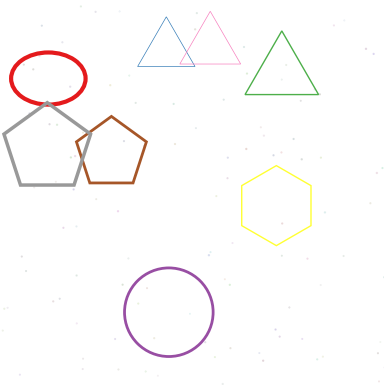[{"shape": "oval", "thickness": 3, "radius": 0.48, "center": [0.126, 0.796]}, {"shape": "triangle", "thickness": 0.5, "radius": 0.43, "center": [0.432, 0.87]}, {"shape": "triangle", "thickness": 1, "radius": 0.55, "center": [0.732, 0.809]}, {"shape": "circle", "thickness": 2, "radius": 0.58, "center": [0.439, 0.189]}, {"shape": "hexagon", "thickness": 1, "radius": 0.52, "center": [0.718, 0.466]}, {"shape": "pentagon", "thickness": 2, "radius": 0.48, "center": [0.289, 0.602]}, {"shape": "triangle", "thickness": 0.5, "radius": 0.46, "center": [0.546, 0.879]}, {"shape": "pentagon", "thickness": 2.5, "radius": 0.59, "center": [0.123, 0.615]}]